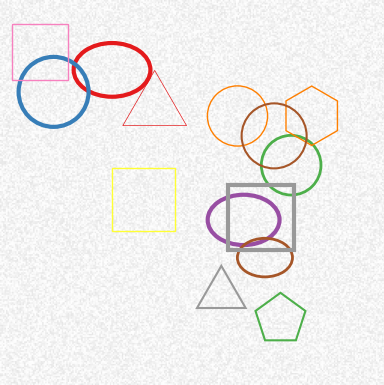[{"shape": "triangle", "thickness": 0.5, "radius": 0.48, "center": [0.402, 0.721]}, {"shape": "oval", "thickness": 3, "radius": 0.5, "center": [0.291, 0.818]}, {"shape": "circle", "thickness": 3, "radius": 0.45, "center": [0.139, 0.761]}, {"shape": "circle", "thickness": 2, "radius": 0.39, "center": [0.756, 0.571]}, {"shape": "pentagon", "thickness": 1.5, "radius": 0.34, "center": [0.728, 0.171]}, {"shape": "oval", "thickness": 3, "radius": 0.47, "center": [0.633, 0.429]}, {"shape": "hexagon", "thickness": 1, "radius": 0.39, "center": [0.81, 0.699]}, {"shape": "circle", "thickness": 1, "radius": 0.39, "center": [0.617, 0.699]}, {"shape": "square", "thickness": 1, "radius": 0.41, "center": [0.371, 0.481]}, {"shape": "circle", "thickness": 1.5, "radius": 0.42, "center": [0.712, 0.647]}, {"shape": "oval", "thickness": 2, "radius": 0.36, "center": [0.688, 0.331]}, {"shape": "square", "thickness": 1, "radius": 0.36, "center": [0.104, 0.865]}, {"shape": "triangle", "thickness": 1.5, "radius": 0.36, "center": [0.575, 0.236]}, {"shape": "square", "thickness": 3, "radius": 0.43, "center": [0.678, 0.435]}]